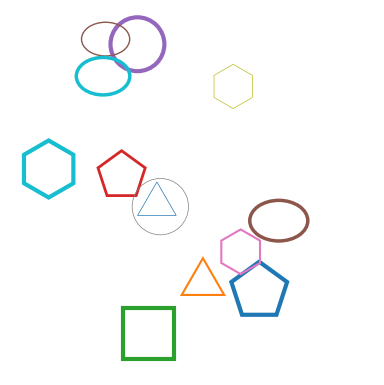[{"shape": "triangle", "thickness": 0.5, "radius": 0.29, "center": [0.408, 0.469]}, {"shape": "pentagon", "thickness": 3, "radius": 0.38, "center": [0.673, 0.244]}, {"shape": "triangle", "thickness": 1.5, "radius": 0.32, "center": [0.527, 0.266]}, {"shape": "square", "thickness": 3, "radius": 0.33, "center": [0.386, 0.134]}, {"shape": "pentagon", "thickness": 2, "radius": 0.32, "center": [0.316, 0.544]}, {"shape": "circle", "thickness": 3, "radius": 0.35, "center": [0.357, 0.885]}, {"shape": "oval", "thickness": 1, "radius": 0.31, "center": [0.274, 0.898]}, {"shape": "oval", "thickness": 2.5, "radius": 0.38, "center": [0.724, 0.427]}, {"shape": "hexagon", "thickness": 1.5, "radius": 0.29, "center": [0.625, 0.346]}, {"shape": "circle", "thickness": 0.5, "radius": 0.37, "center": [0.416, 0.463]}, {"shape": "hexagon", "thickness": 0.5, "radius": 0.29, "center": [0.606, 0.776]}, {"shape": "oval", "thickness": 2.5, "radius": 0.35, "center": [0.268, 0.802]}, {"shape": "hexagon", "thickness": 3, "radius": 0.37, "center": [0.126, 0.561]}]